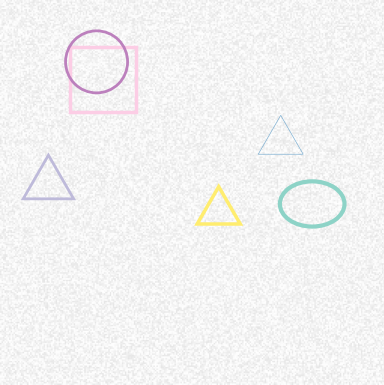[{"shape": "oval", "thickness": 3, "radius": 0.42, "center": [0.811, 0.47]}, {"shape": "triangle", "thickness": 2, "radius": 0.38, "center": [0.126, 0.521]}, {"shape": "triangle", "thickness": 0.5, "radius": 0.34, "center": [0.729, 0.633]}, {"shape": "square", "thickness": 2.5, "radius": 0.42, "center": [0.268, 0.793]}, {"shape": "circle", "thickness": 2, "radius": 0.4, "center": [0.251, 0.839]}, {"shape": "triangle", "thickness": 2.5, "radius": 0.32, "center": [0.568, 0.451]}]